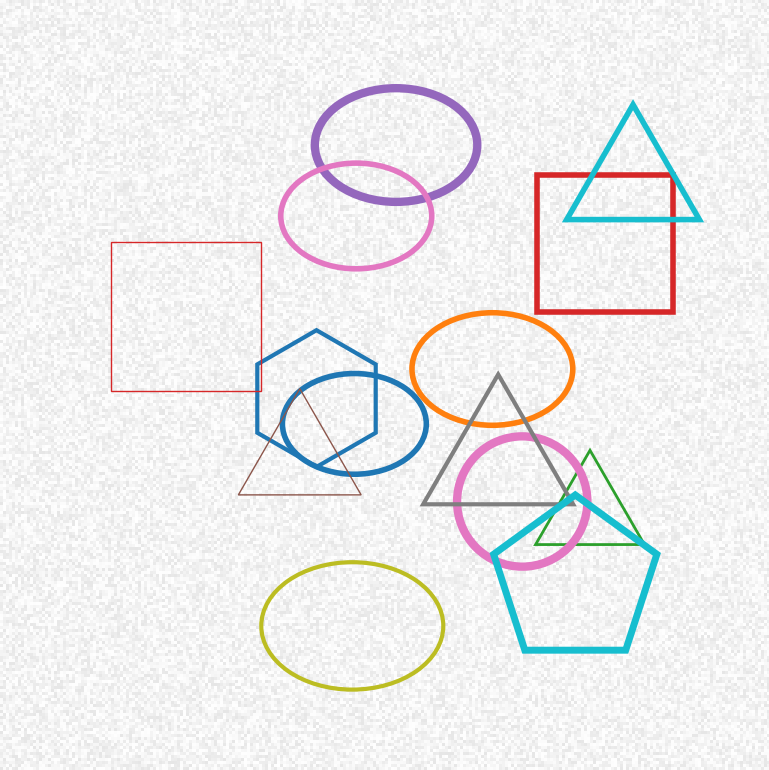[{"shape": "hexagon", "thickness": 1.5, "radius": 0.44, "center": [0.411, 0.482]}, {"shape": "oval", "thickness": 2, "radius": 0.47, "center": [0.46, 0.45]}, {"shape": "oval", "thickness": 2, "radius": 0.52, "center": [0.639, 0.521]}, {"shape": "triangle", "thickness": 1, "radius": 0.41, "center": [0.766, 0.334]}, {"shape": "square", "thickness": 0.5, "radius": 0.48, "center": [0.242, 0.589]}, {"shape": "square", "thickness": 2, "radius": 0.44, "center": [0.786, 0.684]}, {"shape": "oval", "thickness": 3, "radius": 0.53, "center": [0.514, 0.812]}, {"shape": "triangle", "thickness": 0.5, "radius": 0.46, "center": [0.389, 0.403]}, {"shape": "circle", "thickness": 3, "radius": 0.42, "center": [0.678, 0.349]}, {"shape": "oval", "thickness": 2, "radius": 0.49, "center": [0.463, 0.72]}, {"shape": "triangle", "thickness": 1.5, "radius": 0.56, "center": [0.647, 0.401]}, {"shape": "oval", "thickness": 1.5, "radius": 0.59, "center": [0.458, 0.187]}, {"shape": "triangle", "thickness": 2, "radius": 0.5, "center": [0.822, 0.765]}, {"shape": "pentagon", "thickness": 2.5, "radius": 0.56, "center": [0.747, 0.246]}]